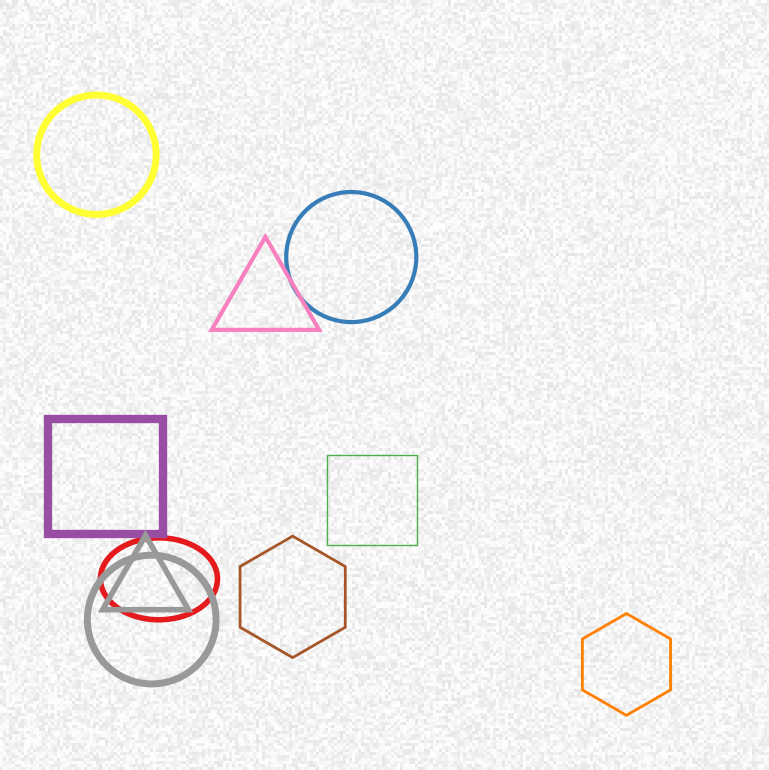[{"shape": "oval", "thickness": 2, "radius": 0.38, "center": [0.206, 0.248]}, {"shape": "circle", "thickness": 1.5, "radius": 0.42, "center": [0.456, 0.666]}, {"shape": "square", "thickness": 0.5, "radius": 0.29, "center": [0.483, 0.35]}, {"shape": "square", "thickness": 3, "radius": 0.37, "center": [0.137, 0.381]}, {"shape": "hexagon", "thickness": 1, "radius": 0.33, "center": [0.814, 0.137]}, {"shape": "circle", "thickness": 2.5, "radius": 0.39, "center": [0.125, 0.799]}, {"shape": "hexagon", "thickness": 1, "radius": 0.39, "center": [0.38, 0.225]}, {"shape": "triangle", "thickness": 1.5, "radius": 0.4, "center": [0.345, 0.612]}, {"shape": "circle", "thickness": 2.5, "radius": 0.42, "center": [0.197, 0.195]}, {"shape": "triangle", "thickness": 2, "radius": 0.32, "center": [0.189, 0.24]}]